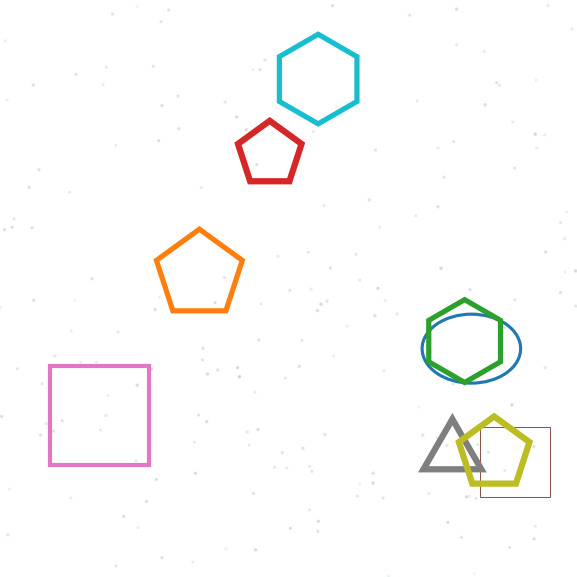[{"shape": "oval", "thickness": 1.5, "radius": 0.43, "center": [0.816, 0.395]}, {"shape": "pentagon", "thickness": 2.5, "radius": 0.39, "center": [0.345, 0.524]}, {"shape": "hexagon", "thickness": 2.5, "radius": 0.36, "center": [0.805, 0.409]}, {"shape": "pentagon", "thickness": 3, "radius": 0.29, "center": [0.467, 0.732]}, {"shape": "square", "thickness": 0.5, "radius": 0.3, "center": [0.892, 0.2]}, {"shape": "square", "thickness": 2, "radius": 0.43, "center": [0.173, 0.279]}, {"shape": "triangle", "thickness": 3, "radius": 0.29, "center": [0.783, 0.215]}, {"shape": "pentagon", "thickness": 3, "radius": 0.32, "center": [0.856, 0.214]}, {"shape": "hexagon", "thickness": 2.5, "radius": 0.39, "center": [0.551, 0.862]}]